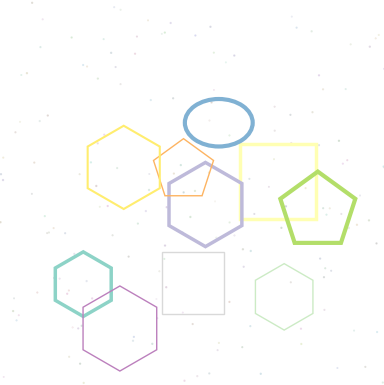[{"shape": "hexagon", "thickness": 2.5, "radius": 0.42, "center": [0.216, 0.262]}, {"shape": "square", "thickness": 2.5, "radius": 0.49, "center": [0.722, 0.528]}, {"shape": "hexagon", "thickness": 2.5, "radius": 0.55, "center": [0.534, 0.469]}, {"shape": "oval", "thickness": 3, "radius": 0.44, "center": [0.568, 0.681]}, {"shape": "pentagon", "thickness": 1, "radius": 0.41, "center": [0.477, 0.558]}, {"shape": "pentagon", "thickness": 3, "radius": 0.51, "center": [0.825, 0.452]}, {"shape": "square", "thickness": 1, "radius": 0.4, "center": [0.502, 0.266]}, {"shape": "hexagon", "thickness": 1, "radius": 0.55, "center": [0.311, 0.147]}, {"shape": "hexagon", "thickness": 1, "radius": 0.43, "center": [0.738, 0.229]}, {"shape": "hexagon", "thickness": 1.5, "radius": 0.54, "center": [0.321, 0.565]}]